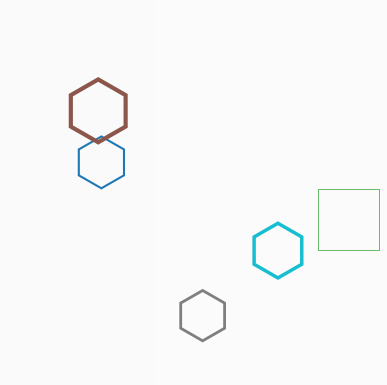[{"shape": "hexagon", "thickness": 1.5, "radius": 0.34, "center": [0.262, 0.578]}, {"shape": "square", "thickness": 0.5, "radius": 0.39, "center": [0.9, 0.43]}, {"shape": "hexagon", "thickness": 3, "radius": 0.41, "center": [0.253, 0.712]}, {"shape": "hexagon", "thickness": 2, "radius": 0.33, "center": [0.523, 0.18]}, {"shape": "hexagon", "thickness": 2.5, "radius": 0.35, "center": [0.717, 0.349]}]